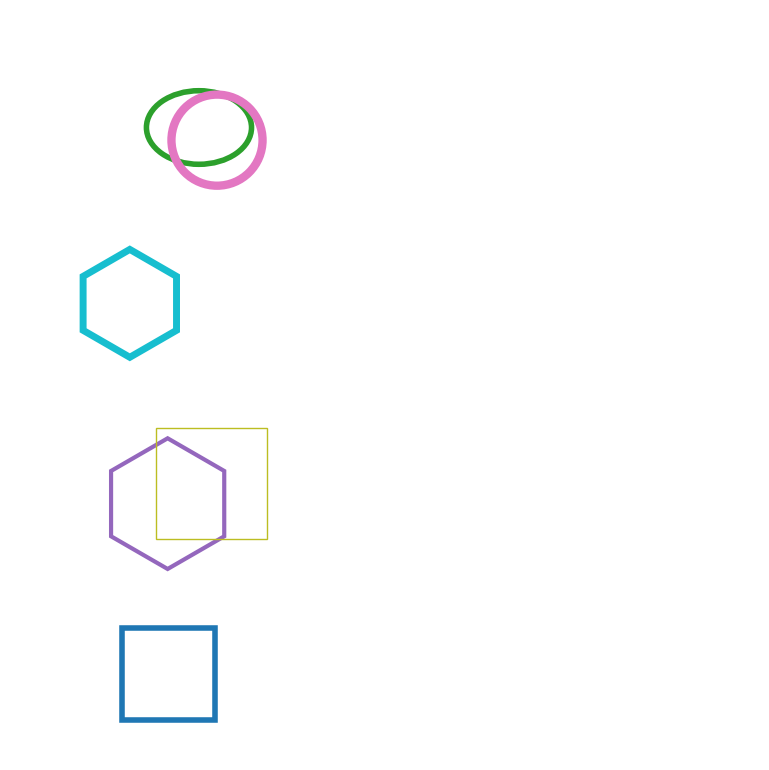[{"shape": "square", "thickness": 2, "radius": 0.3, "center": [0.219, 0.125]}, {"shape": "oval", "thickness": 2, "radius": 0.34, "center": [0.258, 0.834]}, {"shape": "hexagon", "thickness": 1.5, "radius": 0.42, "center": [0.218, 0.346]}, {"shape": "circle", "thickness": 3, "radius": 0.3, "center": [0.282, 0.818]}, {"shape": "square", "thickness": 0.5, "radius": 0.36, "center": [0.274, 0.372]}, {"shape": "hexagon", "thickness": 2.5, "radius": 0.35, "center": [0.169, 0.606]}]